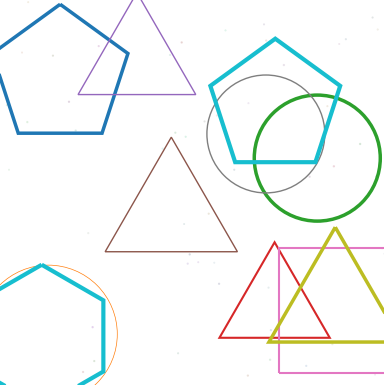[{"shape": "pentagon", "thickness": 2.5, "radius": 0.93, "center": [0.156, 0.804]}, {"shape": "circle", "thickness": 0.5, "radius": 0.9, "center": [0.125, 0.132]}, {"shape": "circle", "thickness": 2.5, "radius": 0.82, "center": [0.824, 0.589]}, {"shape": "triangle", "thickness": 1.5, "radius": 0.83, "center": [0.713, 0.205]}, {"shape": "triangle", "thickness": 1, "radius": 0.88, "center": [0.356, 0.843]}, {"shape": "triangle", "thickness": 1, "radius": 0.99, "center": [0.445, 0.445]}, {"shape": "square", "thickness": 1.5, "radius": 0.81, "center": [0.887, 0.192]}, {"shape": "circle", "thickness": 1, "radius": 0.77, "center": [0.691, 0.652]}, {"shape": "triangle", "thickness": 2.5, "radius": 0.99, "center": [0.871, 0.211]}, {"shape": "pentagon", "thickness": 3, "radius": 0.89, "center": [0.715, 0.722]}, {"shape": "hexagon", "thickness": 3, "radius": 0.92, "center": [0.108, 0.128]}]